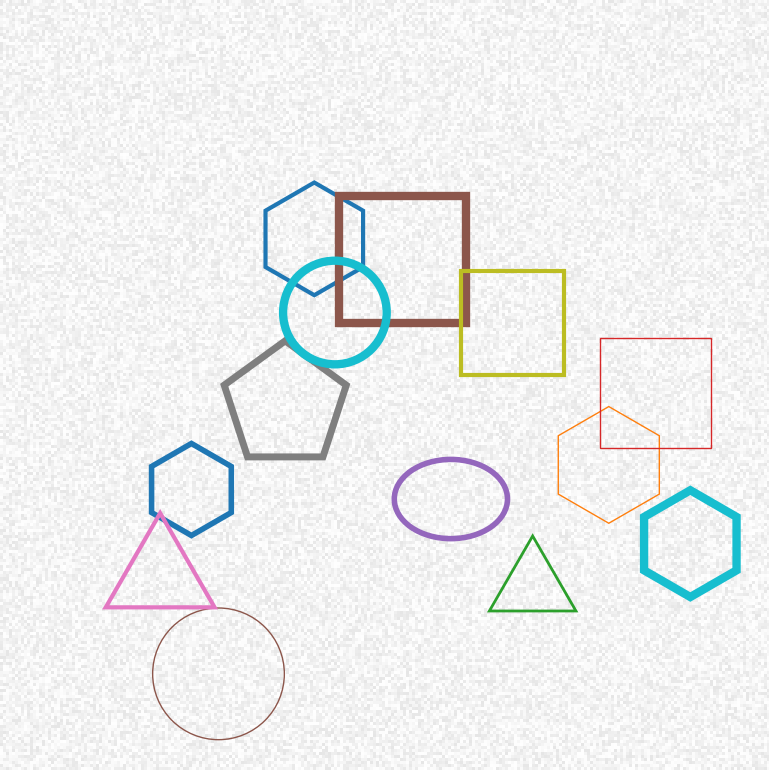[{"shape": "hexagon", "thickness": 1.5, "radius": 0.37, "center": [0.408, 0.69]}, {"shape": "hexagon", "thickness": 2, "radius": 0.3, "center": [0.249, 0.364]}, {"shape": "hexagon", "thickness": 0.5, "radius": 0.38, "center": [0.791, 0.396]}, {"shape": "triangle", "thickness": 1, "radius": 0.32, "center": [0.692, 0.239]}, {"shape": "square", "thickness": 0.5, "radius": 0.36, "center": [0.851, 0.489]}, {"shape": "oval", "thickness": 2, "radius": 0.37, "center": [0.586, 0.352]}, {"shape": "circle", "thickness": 0.5, "radius": 0.43, "center": [0.284, 0.125]}, {"shape": "square", "thickness": 3, "radius": 0.42, "center": [0.523, 0.663]}, {"shape": "triangle", "thickness": 1.5, "radius": 0.41, "center": [0.208, 0.252]}, {"shape": "pentagon", "thickness": 2.5, "radius": 0.42, "center": [0.37, 0.474]}, {"shape": "square", "thickness": 1.5, "radius": 0.34, "center": [0.666, 0.581]}, {"shape": "circle", "thickness": 3, "radius": 0.34, "center": [0.435, 0.594]}, {"shape": "hexagon", "thickness": 3, "radius": 0.35, "center": [0.897, 0.294]}]